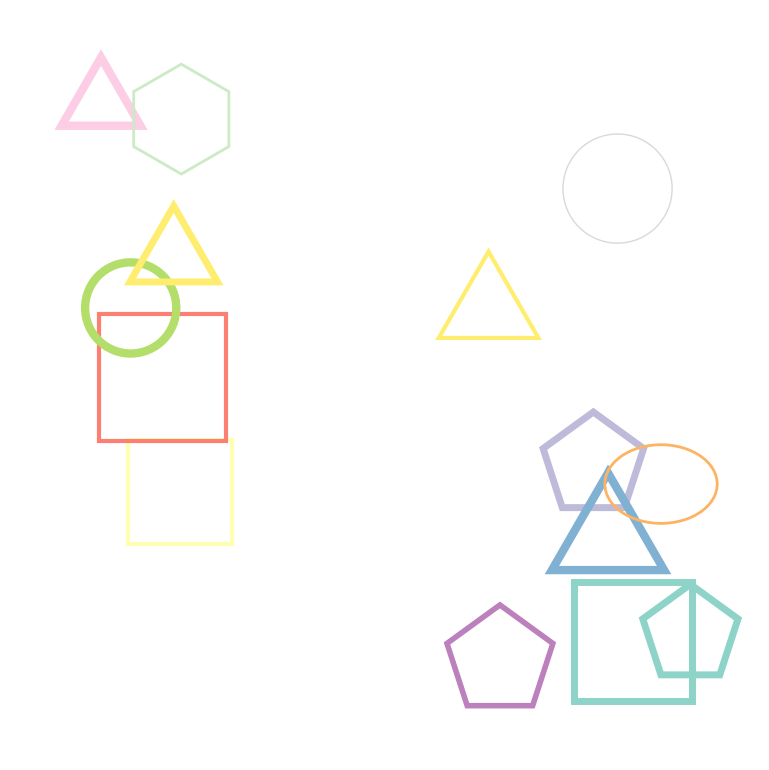[{"shape": "pentagon", "thickness": 2.5, "radius": 0.33, "center": [0.897, 0.176]}, {"shape": "square", "thickness": 2.5, "radius": 0.38, "center": [0.822, 0.167]}, {"shape": "square", "thickness": 1.5, "radius": 0.34, "center": [0.234, 0.361]}, {"shape": "pentagon", "thickness": 2.5, "radius": 0.34, "center": [0.771, 0.396]}, {"shape": "square", "thickness": 1.5, "radius": 0.41, "center": [0.211, 0.51]}, {"shape": "triangle", "thickness": 3, "radius": 0.42, "center": [0.79, 0.302]}, {"shape": "oval", "thickness": 1, "radius": 0.36, "center": [0.858, 0.371]}, {"shape": "circle", "thickness": 3, "radius": 0.3, "center": [0.17, 0.6]}, {"shape": "triangle", "thickness": 3, "radius": 0.3, "center": [0.131, 0.866]}, {"shape": "circle", "thickness": 0.5, "radius": 0.35, "center": [0.802, 0.755]}, {"shape": "pentagon", "thickness": 2, "radius": 0.36, "center": [0.649, 0.142]}, {"shape": "hexagon", "thickness": 1, "radius": 0.36, "center": [0.235, 0.845]}, {"shape": "triangle", "thickness": 2.5, "radius": 0.33, "center": [0.226, 0.667]}, {"shape": "triangle", "thickness": 1.5, "radius": 0.37, "center": [0.634, 0.598]}]